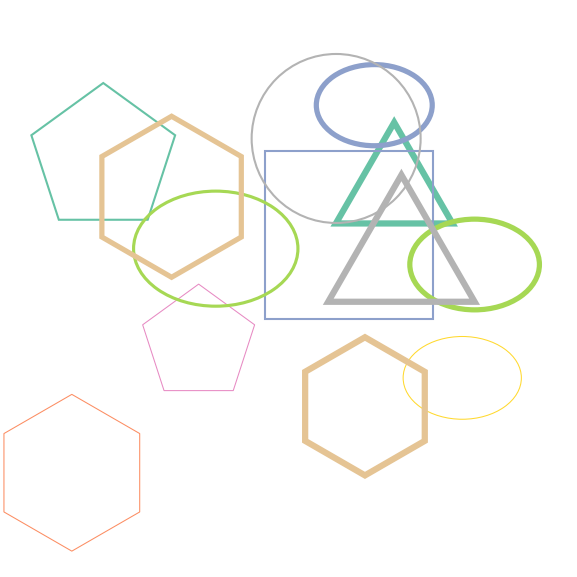[{"shape": "pentagon", "thickness": 1, "radius": 0.65, "center": [0.179, 0.724]}, {"shape": "triangle", "thickness": 3, "radius": 0.58, "center": [0.683, 0.671]}, {"shape": "hexagon", "thickness": 0.5, "radius": 0.68, "center": [0.124, 0.181]}, {"shape": "oval", "thickness": 2.5, "radius": 0.5, "center": [0.648, 0.817]}, {"shape": "square", "thickness": 1, "radius": 0.73, "center": [0.605, 0.593]}, {"shape": "pentagon", "thickness": 0.5, "radius": 0.51, "center": [0.344, 0.405]}, {"shape": "oval", "thickness": 1.5, "radius": 0.71, "center": [0.374, 0.569]}, {"shape": "oval", "thickness": 2.5, "radius": 0.56, "center": [0.822, 0.541]}, {"shape": "oval", "thickness": 0.5, "radius": 0.51, "center": [0.8, 0.345]}, {"shape": "hexagon", "thickness": 2.5, "radius": 0.7, "center": [0.297, 0.658]}, {"shape": "hexagon", "thickness": 3, "radius": 0.6, "center": [0.632, 0.296]}, {"shape": "triangle", "thickness": 3, "radius": 0.73, "center": [0.695, 0.55]}, {"shape": "circle", "thickness": 1, "radius": 0.73, "center": [0.582, 0.759]}]